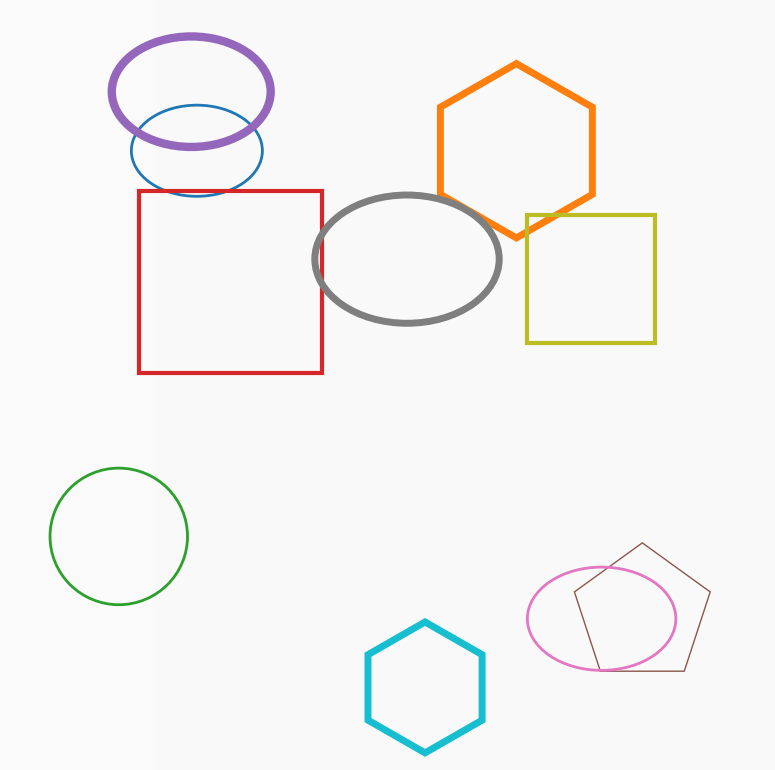[{"shape": "oval", "thickness": 1, "radius": 0.42, "center": [0.254, 0.804]}, {"shape": "hexagon", "thickness": 2.5, "radius": 0.57, "center": [0.666, 0.804]}, {"shape": "circle", "thickness": 1, "radius": 0.44, "center": [0.153, 0.303]}, {"shape": "square", "thickness": 1.5, "radius": 0.59, "center": [0.298, 0.633]}, {"shape": "oval", "thickness": 3, "radius": 0.51, "center": [0.247, 0.881]}, {"shape": "pentagon", "thickness": 0.5, "radius": 0.46, "center": [0.829, 0.203]}, {"shape": "oval", "thickness": 1, "radius": 0.48, "center": [0.776, 0.196]}, {"shape": "oval", "thickness": 2.5, "radius": 0.59, "center": [0.525, 0.663]}, {"shape": "square", "thickness": 1.5, "radius": 0.41, "center": [0.763, 0.637]}, {"shape": "hexagon", "thickness": 2.5, "radius": 0.43, "center": [0.548, 0.107]}]